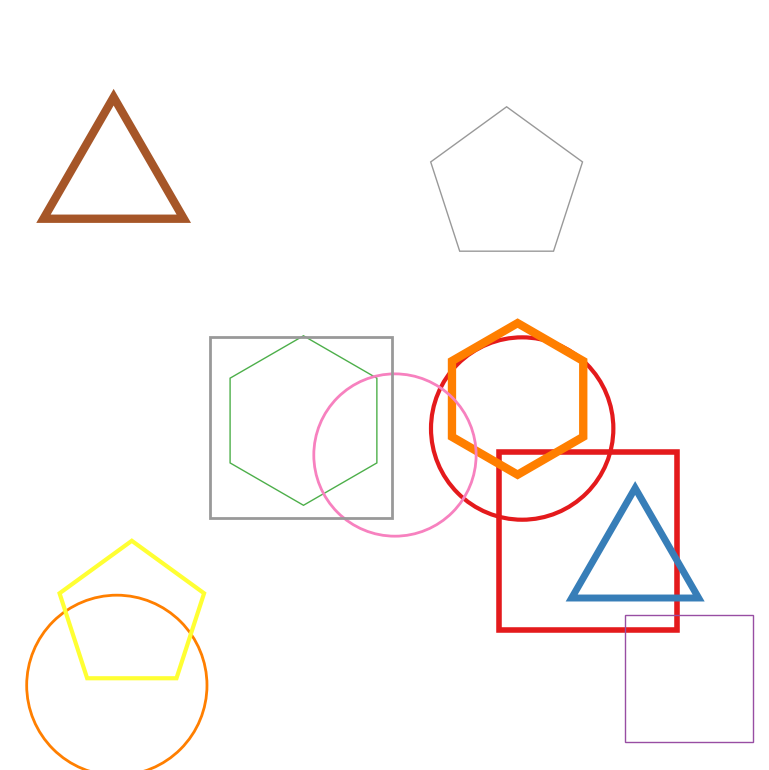[{"shape": "circle", "thickness": 1.5, "radius": 0.59, "center": [0.678, 0.443]}, {"shape": "square", "thickness": 2, "radius": 0.58, "center": [0.763, 0.297]}, {"shape": "triangle", "thickness": 2.5, "radius": 0.48, "center": [0.825, 0.271]}, {"shape": "hexagon", "thickness": 0.5, "radius": 0.55, "center": [0.394, 0.454]}, {"shape": "square", "thickness": 0.5, "radius": 0.41, "center": [0.895, 0.118]}, {"shape": "circle", "thickness": 1, "radius": 0.59, "center": [0.152, 0.11]}, {"shape": "hexagon", "thickness": 3, "radius": 0.49, "center": [0.672, 0.482]}, {"shape": "pentagon", "thickness": 1.5, "radius": 0.49, "center": [0.171, 0.199]}, {"shape": "triangle", "thickness": 3, "radius": 0.53, "center": [0.148, 0.769]}, {"shape": "circle", "thickness": 1, "radius": 0.53, "center": [0.513, 0.409]}, {"shape": "square", "thickness": 1, "radius": 0.59, "center": [0.391, 0.444]}, {"shape": "pentagon", "thickness": 0.5, "radius": 0.52, "center": [0.658, 0.758]}]